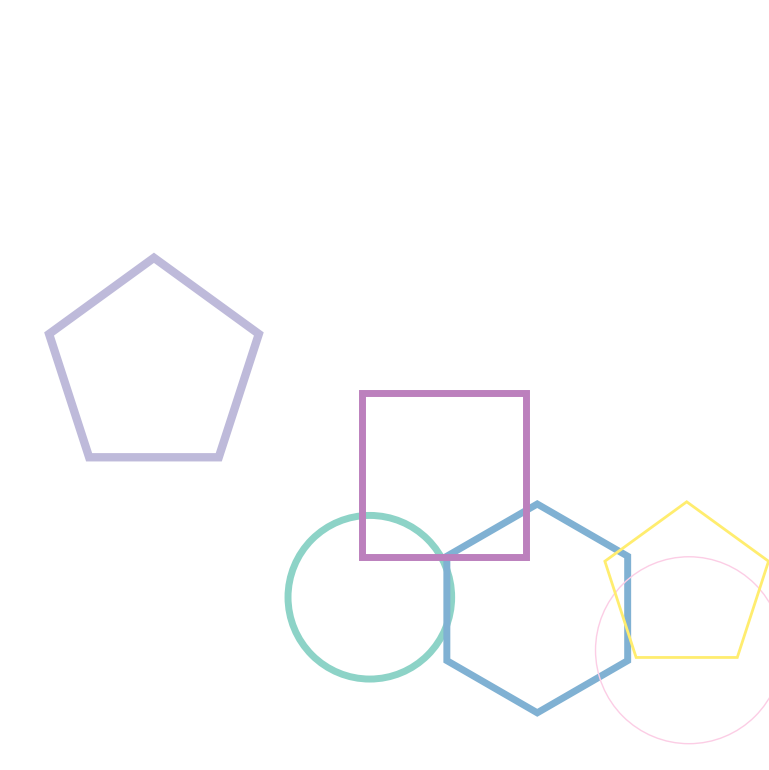[{"shape": "circle", "thickness": 2.5, "radius": 0.53, "center": [0.48, 0.224]}, {"shape": "pentagon", "thickness": 3, "radius": 0.72, "center": [0.2, 0.522]}, {"shape": "hexagon", "thickness": 2.5, "radius": 0.68, "center": [0.698, 0.21]}, {"shape": "circle", "thickness": 0.5, "radius": 0.61, "center": [0.895, 0.156]}, {"shape": "square", "thickness": 2.5, "radius": 0.53, "center": [0.577, 0.383]}, {"shape": "pentagon", "thickness": 1, "radius": 0.56, "center": [0.892, 0.237]}]